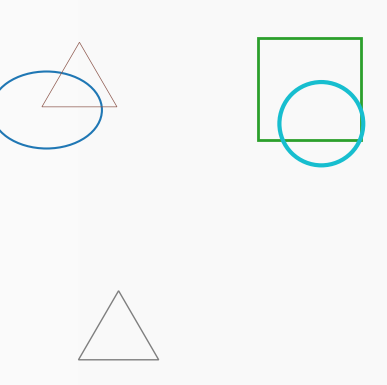[{"shape": "oval", "thickness": 1.5, "radius": 0.71, "center": [0.12, 0.714]}, {"shape": "square", "thickness": 2, "radius": 0.66, "center": [0.798, 0.768]}, {"shape": "triangle", "thickness": 0.5, "radius": 0.56, "center": [0.205, 0.778]}, {"shape": "triangle", "thickness": 1, "radius": 0.6, "center": [0.306, 0.125]}, {"shape": "circle", "thickness": 3, "radius": 0.54, "center": [0.829, 0.679]}]